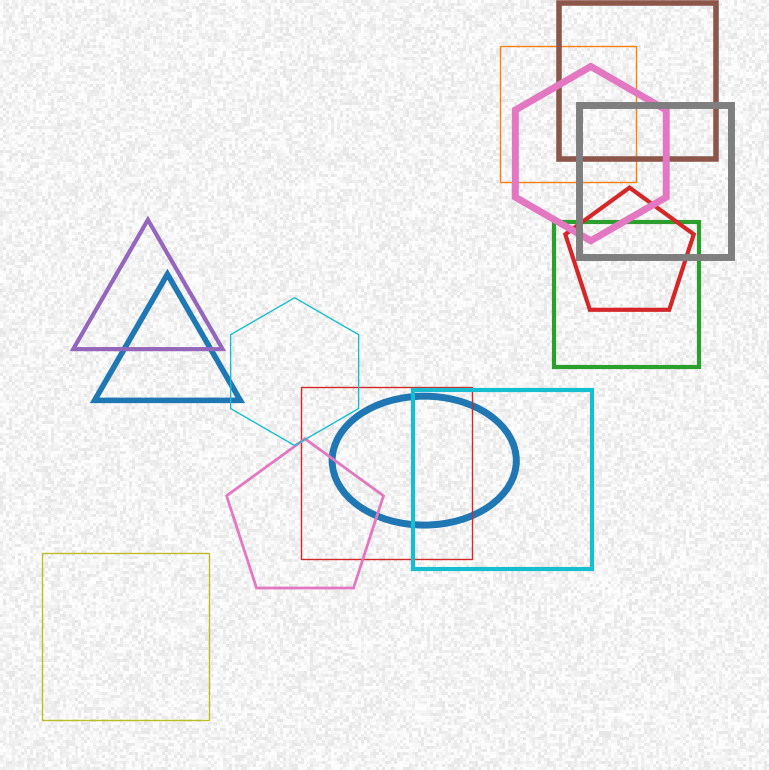[{"shape": "oval", "thickness": 2.5, "radius": 0.6, "center": [0.551, 0.402]}, {"shape": "triangle", "thickness": 2, "radius": 0.55, "center": [0.217, 0.535]}, {"shape": "square", "thickness": 0.5, "radius": 0.44, "center": [0.738, 0.852]}, {"shape": "square", "thickness": 1.5, "radius": 0.47, "center": [0.814, 0.618]}, {"shape": "pentagon", "thickness": 1.5, "radius": 0.44, "center": [0.818, 0.669]}, {"shape": "square", "thickness": 0.5, "radius": 0.56, "center": [0.502, 0.386]}, {"shape": "triangle", "thickness": 1.5, "radius": 0.56, "center": [0.192, 0.603]}, {"shape": "square", "thickness": 2, "radius": 0.51, "center": [0.829, 0.895]}, {"shape": "pentagon", "thickness": 1, "radius": 0.54, "center": [0.396, 0.323]}, {"shape": "hexagon", "thickness": 2.5, "radius": 0.57, "center": [0.767, 0.8]}, {"shape": "square", "thickness": 2.5, "radius": 0.49, "center": [0.851, 0.765]}, {"shape": "square", "thickness": 0.5, "radius": 0.54, "center": [0.163, 0.173]}, {"shape": "hexagon", "thickness": 0.5, "radius": 0.48, "center": [0.383, 0.517]}, {"shape": "square", "thickness": 1.5, "radius": 0.58, "center": [0.653, 0.378]}]